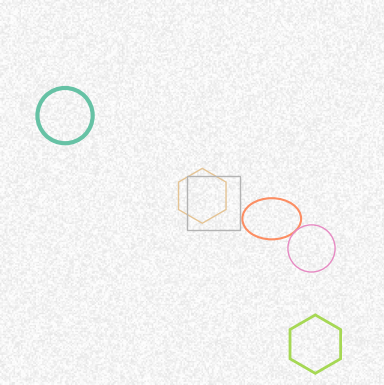[{"shape": "circle", "thickness": 3, "radius": 0.36, "center": [0.169, 0.7]}, {"shape": "oval", "thickness": 1.5, "radius": 0.38, "center": [0.706, 0.432]}, {"shape": "circle", "thickness": 1, "radius": 0.31, "center": [0.809, 0.355]}, {"shape": "hexagon", "thickness": 2, "radius": 0.38, "center": [0.819, 0.106]}, {"shape": "hexagon", "thickness": 1, "radius": 0.36, "center": [0.525, 0.491]}, {"shape": "square", "thickness": 1, "radius": 0.35, "center": [0.555, 0.473]}]